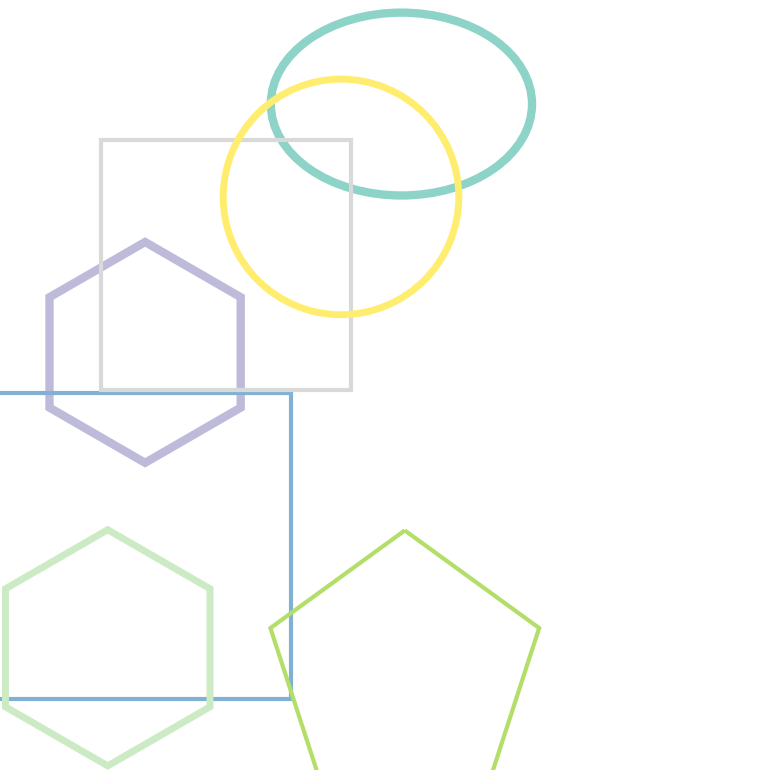[{"shape": "oval", "thickness": 3, "radius": 0.85, "center": [0.521, 0.865]}, {"shape": "hexagon", "thickness": 3, "radius": 0.72, "center": [0.188, 0.542]}, {"shape": "square", "thickness": 1.5, "radius": 1.0, "center": [0.179, 0.291]}, {"shape": "pentagon", "thickness": 1.5, "radius": 0.92, "center": [0.526, 0.128]}, {"shape": "square", "thickness": 1.5, "radius": 0.81, "center": [0.293, 0.656]}, {"shape": "hexagon", "thickness": 2.5, "radius": 0.77, "center": [0.14, 0.159]}, {"shape": "circle", "thickness": 2.5, "radius": 0.76, "center": [0.443, 0.744]}]